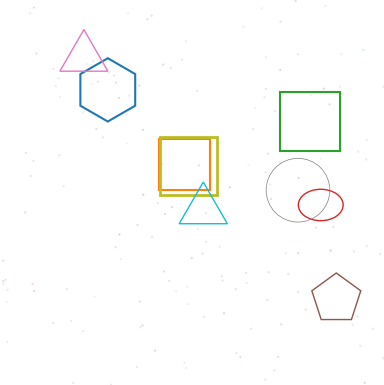[{"shape": "hexagon", "thickness": 1.5, "radius": 0.41, "center": [0.28, 0.767]}, {"shape": "square", "thickness": 1.5, "radius": 0.33, "center": [0.478, 0.572]}, {"shape": "square", "thickness": 1.5, "radius": 0.38, "center": [0.805, 0.684]}, {"shape": "oval", "thickness": 1, "radius": 0.29, "center": [0.833, 0.468]}, {"shape": "pentagon", "thickness": 1, "radius": 0.33, "center": [0.874, 0.224]}, {"shape": "triangle", "thickness": 1, "radius": 0.36, "center": [0.218, 0.851]}, {"shape": "circle", "thickness": 0.5, "radius": 0.41, "center": [0.774, 0.506]}, {"shape": "square", "thickness": 2, "radius": 0.37, "center": [0.489, 0.569]}, {"shape": "triangle", "thickness": 1, "radius": 0.36, "center": [0.528, 0.455]}]